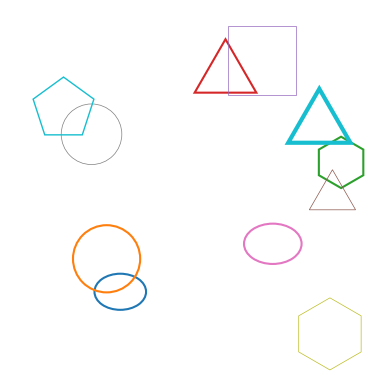[{"shape": "oval", "thickness": 1.5, "radius": 0.33, "center": [0.312, 0.242]}, {"shape": "circle", "thickness": 1.5, "radius": 0.44, "center": [0.277, 0.328]}, {"shape": "hexagon", "thickness": 1.5, "radius": 0.33, "center": [0.886, 0.578]}, {"shape": "triangle", "thickness": 1.5, "radius": 0.46, "center": [0.586, 0.806]}, {"shape": "square", "thickness": 0.5, "radius": 0.45, "center": [0.68, 0.842]}, {"shape": "triangle", "thickness": 0.5, "radius": 0.35, "center": [0.863, 0.49]}, {"shape": "oval", "thickness": 1.5, "radius": 0.37, "center": [0.709, 0.367]}, {"shape": "circle", "thickness": 0.5, "radius": 0.39, "center": [0.238, 0.651]}, {"shape": "hexagon", "thickness": 0.5, "radius": 0.47, "center": [0.857, 0.133]}, {"shape": "triangle", "thickness": 3, "radius": 0.47, "center": [0.829, 0.676]}, {"shape": "pentagon", "thickness": 1, "radius": 0.41, "center": [0.165, 0.717]}]